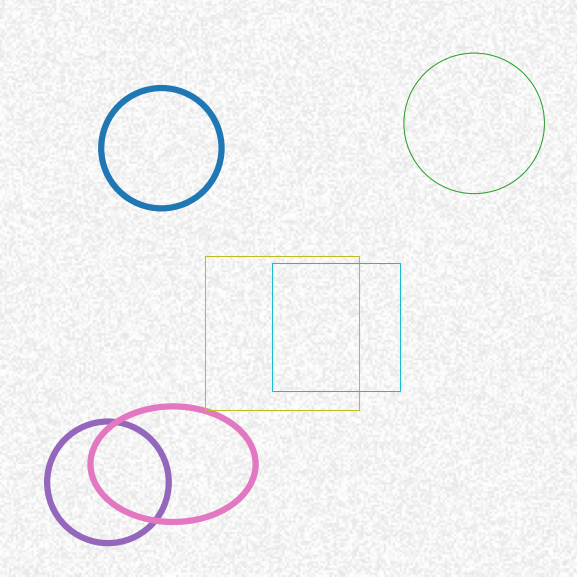[{"shape": "circle", "thickness": 3, "radius": 0.52, "center": [0.279, 0.743]}, {"shape": "circle", "thickness": 0.5, "radius": 0.61, "center": [0.821, 0.786]}, {"shape": "circle", "thickness": 3, "radius": 0.53, "center": [0.187, 0.164]}, {"shape": "oval", "thickness": 3, "radius": 0.72, "center": [0.3, 0.195]}, {"shape": "square", "thickness": 0.5, "radius": 0.67, "center": [0.488, 0.422]}, {"shape": "square", "thickness": 0.5, "radius": 0.55, "center": [0.582, 0.433]}]